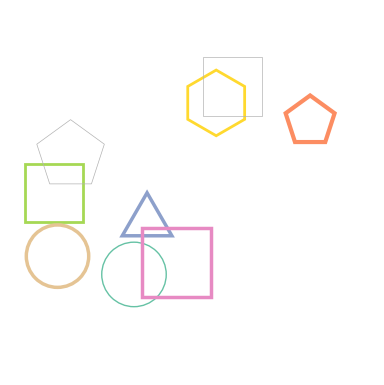[{"shape": "circle", "thickness": 1, "radius": 0.42, "center": [0.348, 0.287]}, {"shape": "pentagon", "thickness": 3, "radius": 0.33, "center": [0.805, 0.685]}, {"shape": "triangle", "thickness": 2.5, "radius": 0.37, "center": [0.382, 0.425]}, {"shape": "square", "thickness": 2.5, "radius": 0.45, "center": [0.458, 0.318]}, {"shape": "square", "thickness": 2, "radius": 0.38, "center": [0.14, 0.499]}, {"shape": "hexagon", "thickness": 2, "radius": 0.43, "center": [0.562, 0.733]}, {"shape": "circle", "thickness": 2.5, "radius": 0.41, "center": [0.149, 0.335]}, {"shape": "square", "thickness": 0.5, "radius": 0.38, "center": [0.604, 0.774]}, {"shape": "pentagon", "thickness": 0.5, "radius": 0.46, "center": [0.183, 0.597]}]